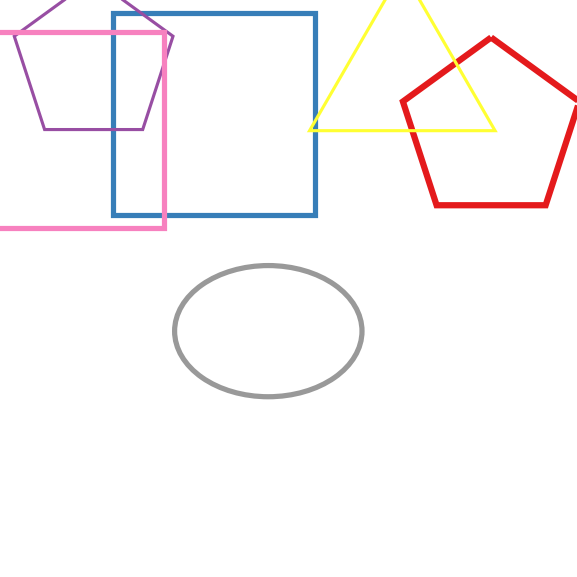[{"shape": "pentagon", "thickness": 3, "radius": 0.8, "center": [0.85, 0.774]}, {"shape": "square", "thickness": 2.5, "radius": 0.87, "center": [0.37, 0.802]}, {"shape": "pentagon", "thickness": 1.5, "radius": 0.72, "center": [0.162, 0.892]}, {"shape": "triangle", "thickness": 1.5, "radius": 0.93, "center": [0.697, 0.866]}, {"shape": "square", "thickness": 2.5, "radius": 0.85, "center": [0.115, 0.775]}, {"shape": "oval", "thickness": 2.5, "radius": 0.81, "center": [0.465, 0.426]}]